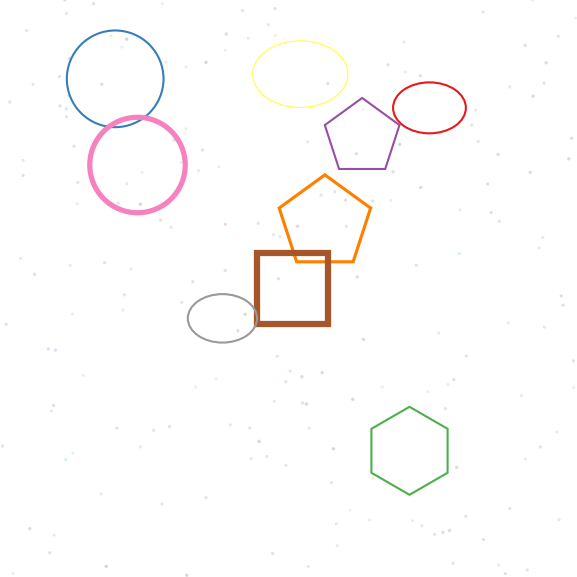[{"shape": "oval", "thickness": 1, "radius": 0.32, "center": [0.744, 0.812]}, {"shape": "circle", "thickness": 1, "radius": 0.42, "center": [0.199, 0.863]}, {"shape": "hexagon", "thickness": 1, "radius": 0.38, "center": [0.709, 0.219]}, {"shape": "pentagon", "thickness": 1, "radius": 0.34, "center": [0.627, 0.762]}, {"shape": "pentagon", "thickness": 1.5, "radius": 0.42, "center": [0.563, 0.613]}, {"shape": "oval", "thickness": 0.5, "radius": 0.41, "center": [0.52, 0.871]}, {"shape": "square", "thickness": 3, "radius": 0.31, "center": [0.507, 0.499]}, {"shape": "circle", "thickness": 2.5, "radius": 0.41, "center": [0.238, 0.713]}, {"shape": "oval", "thickness": 1, "radius": 0.3, "center": [0.385, 0.448]}]